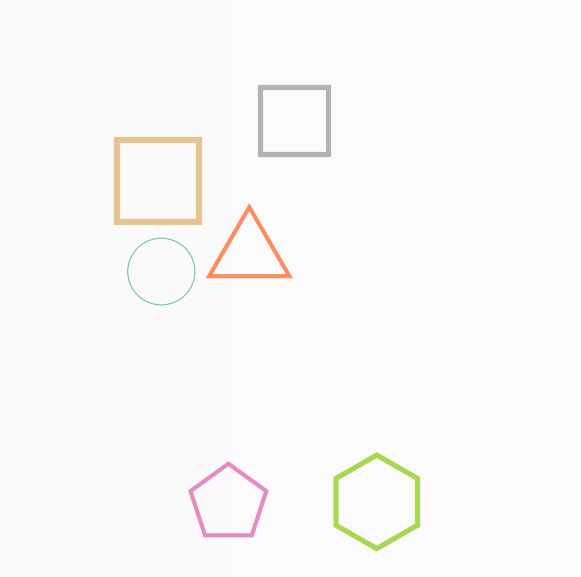[{"shape": "circle", "thickness": 0.5, "radius": 0.29, "center": [0.278, 0.529]}, {"shape": "triangle", "thickness": 2, "radius": 0.4, "center": [0.429, 0.561]}, {"shape": "pentagon", "thickness": 2, "radius": 0.34, "center": [0.393, 0.128]}, {"shape": "hexagon", "thickness": 2.5, "radius": 0.4, "center": [0.648, 0.13]}, {"shape": "square", "thickness": 3, "radius": 0.35, "center": [0.272, 0.686]}, {"shape": "square", "thickness": 2.5, "radius": 0.29, "center": [0.505, 0.79]}]